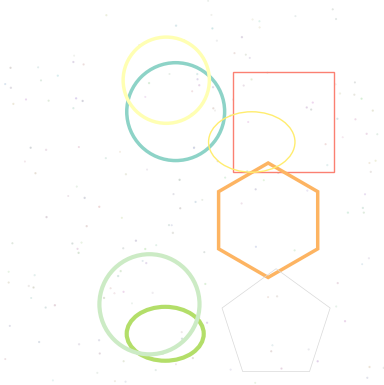[{"shape": "circle", "thickness": 2.5, "radius": 0.64, "center": [0.456, 0.71]}, {"shape": "circle", "thickness": 2.5, "radius": 0.56, "center": [0.432, 0.792]}, {"shape": "square", "thickness": 1, "radius": 0.65, "center": [0.737, 0.683]}, {"shape": "hexagon", "thickness": 2.5, "radius": 0.74, "center": [0.697, 0.428]}, {"shape": "oval", "thickness": 3, "radius": 0.5, "center": [0.429, 0.133]}, {"shape": "pentagon", "thickness": 0.5, "radius": 0.74, "center": [0.717, 0.154]}, {"shape": "circle", "thickness": 3, "radius": 0.65, "center": [0.388, 0.21]}, {"shape": "oval", "thickness": 1, "radius": 0.56, "center": [0.654, 0.631]}]